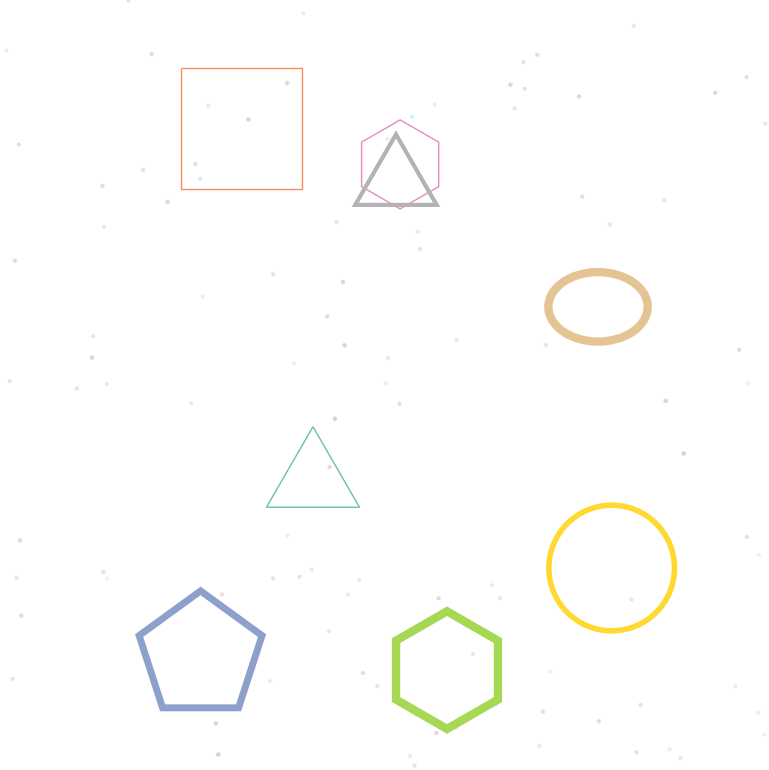[{"shape": "triangle", "thickness": 0.5, "radius": 0.35, "center": [0.406, 0.376]}, {"shape": "square", "thickness": 0.5, "radius": 0.39, "center": [0.313, 0.833]}, {"shape": "pentagon", "thickness": 2.5, "radius": 0.42, "center": [0.26, 0.149]}, {"shape": "hexagon", "thickness": 0.5, "radius": 0.29, "center": [0.52, 0.787]}, {"shape": "hexagon", "thickness": 3, "radius": 0.38, "center": [0.581, 0.13]}, {"shape": "circle", "thickness": 2, "radius": 0.41, "center": [0.794, 0.262]}, {"shape": "oval", "thickness": 3, "radius": 0.32, "center": [0.777, 0.602]}, {"shape": "triangle", "thickness": 1.5, "radius": 0.31, "center": [0.514, 0.764]}]